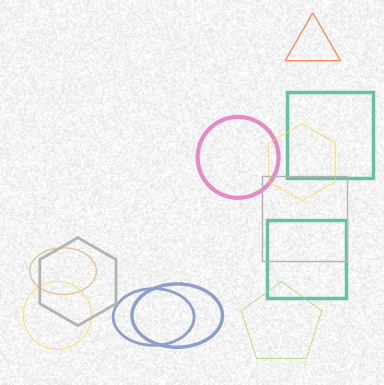[{"shape": "square", "thickness": 2.5, "radius": 0.51, "center": [0.796, 0.328]}, {"shape": "square", "thickness": 2.5, "radius": 0.56, "center": [0.857, 0.65]}, {"shape": "triangle", "thickness": 1, "radius": 0.41, "center": [0.813, 0.884]}, {"shape": "oval", "thickness": 2.5, "radius": 0.59, "center": [0.46, 0.18]}, {"shape": "oval", "thickness": 2, "radius": 0.53, "center": [0.399, 0.177]}, {"shape": "circle", "thickness": 3, "radius": 0.53, "center": [0.618, 0.591]}, {"shape": "pentagon", "thickness": 0.5, "radius": 0.55, "center": [0.731, 0.158]}, {"shape": "hexagon", "thickness": 0.5, "radius": 0.5, "center": [0.784, 0.578]}, {"shape": "circle", "thickness": 0.5, "radius": 0.44, "center": [0.149, 0.181]}, {"shape": "oval", "thickness": 1, "radius": 0.43, "center": [0.164, 0.296]}, {"shape": "hexagon", "thickness": 2, "radius": 0.57, "center": [0.202, 0.269]}, {"shape": "square", "thickness": 1, "radius": 0.56, "center": [0.79, 0.432]}]